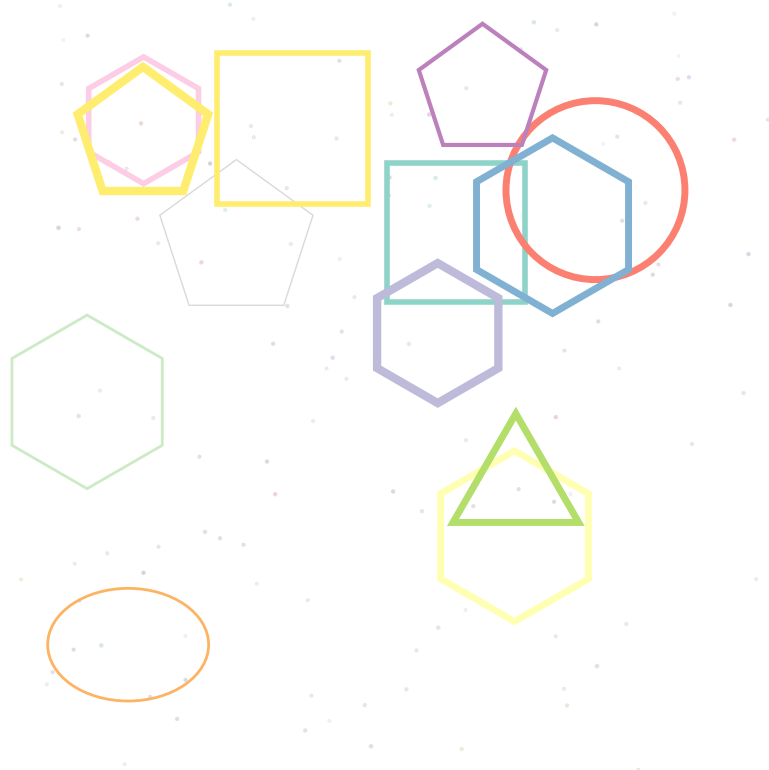[{"shape": "square", "thickness": 2, "radius": 0.45, "center": [0.592, 0.698]}, {"shape": "hexagon", "thickness": 2.5, "radius": 0.55, "center": [0.668, 0.304]}, {"shape": "hexagon", "thickness": 3, "radius": 0.45, "center": [0.568, 0.567]}, {"shape": "circle", "thickness": 2.5, "radius": 0.58, "center": [0.773, 0.753]}, {"shape": "hexagon", "thickness": 2.5, "radius": 0.57, "center": [0.718, 0.707]}, {"shape": "oval", "thickness": 1, "radius": 0.52, "center": [0.166, 0.163]}, {"shape": "triangle", "thickness": 2.5, "radius": 0.47, "center": [0.67, 0.369]}, {"shape": "hexagon", "thickness": 2, "radius": 0.41, "center": [0.187, 0.844]}, {"shape": "pentagon", "thickness": 0.5, "radius": 0.52, "center": [0.307, 0.688]}, {"shape": "pentagon", "thickness": 1.5, "radius": 0.43, "center": [0.627, 0.882]}, {"shape": "hexagon", "thickness": 1, "radius": 0.56, "center": [0.113, 0.478]}, {"shape": "pentagon", "thickness": 3, "radius": 0.45, "center": [0.186, 0.824]}, {"shape": "square", "thickness": 2, "radius": 0.49, "center": [0.38, 0.833]}]